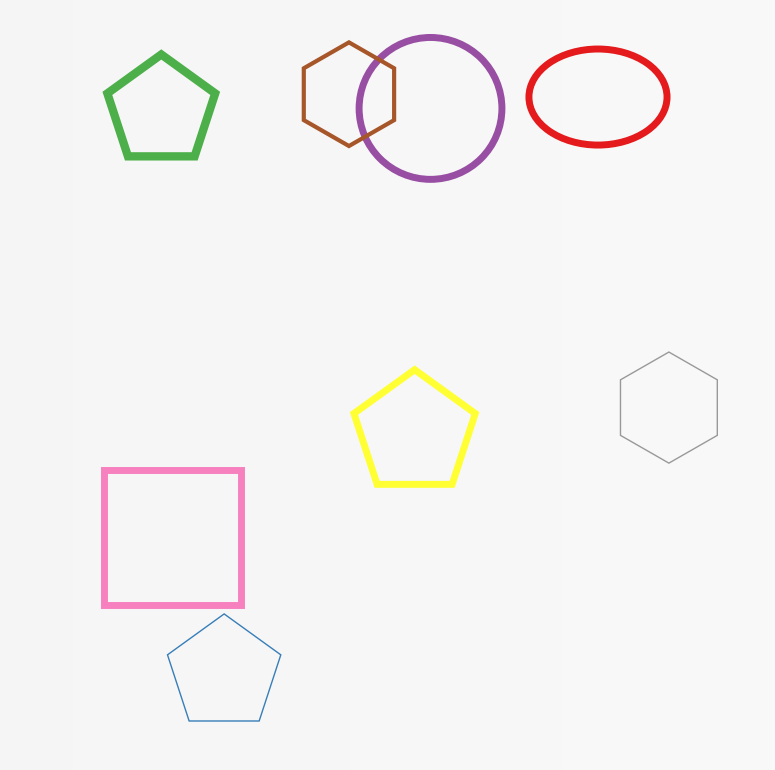[{"shape": "oval", "thickness": 2.5, "radius": 0.45, "center": [0.772, 0.874]}, {"shape": "pentagon", "thickness": 0.5, "radius": 0.38, "center": [0.289, 0.126]}, {"shape": "pentagon", "thickness": 3, "radius": 0.37, "center": [0.208, 0.856]}, {"shape": "circle", "thickness": 2.5, "radius": 0.46, "center": [0.556, 0.859]}, {"shape": "pentagon", "thickness": 2.5, "radius": 0.41, "center": [0.535, 0.438]}, {"shape": "hexagon", "thickness": 1.5, "radius": 0.34, "center": [0.45, 0.878]}, {"shape": "square", "thickness": 2.5, "radius": 0.44, "center": [0.223, 0.302]}, {"shape": "hexagon", "thickness": 0.5, "radius": 0.36, "center": [0.863, 0.471]}]